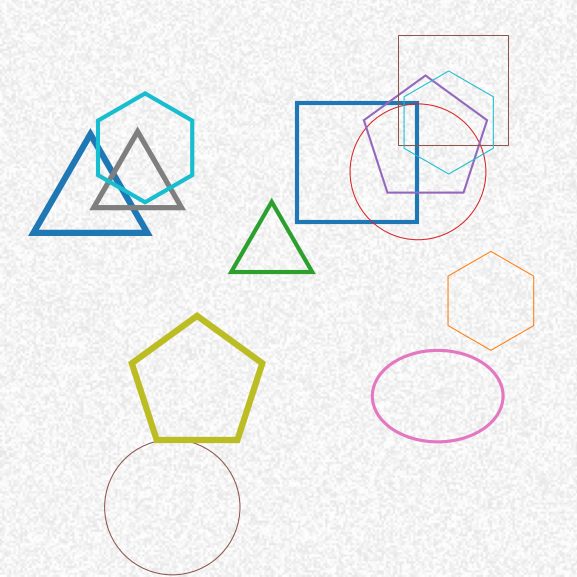[{"shape": "triangle", "thickness": 3, "radius": 0.57, "center": [0.157, 0.653]}, {"shape": "square", "thickness": 2, "radius": 0.52, "center": [0.618, 0.717]}, {"shape": "hexagon", "thickness": 0.5, "radius": 0.43, "center": [0.85, 0.478]}, {"shape": "triangle", "thickness": 2, "radius": 0.4, "center": [0.471, 0.569]}, {"shape": "circle", "thickness": 0.5, "radius": 0.59, "center": [0.724, 0.702]}, {"shape": "pentagon", "thickness": 1, "radius": 0.56, "center": [0.737, 0.756]}, {"shape": "circle", "thickness": 0.5, "radius": 0.59, "center": [0.298, 0.121]}, {"shape": "square", "thickness": 0.5, "radius": 0.48, "center": [0.784, 0.844]}, {"shape": "oval", "thickness": 1.5, "radius": 0.57, "center": [0.758, 0.313]}, {"shape": "triangle", "thickness": 2.5, "radius": 0.44, "center": [0.238, 0.683]}, {"shape": "pentagon", "thickness": 3, "radius": 0.59, "center": [0.341, 0.333]}, {"shape": "hexagon", "thickness": 0.5, "radius": 0.45, "center": [0.777, 0.787]}, {"shape": "hexagon", "thickness": 2, "radius": 0.47, "center": [0.251, 0.743]}]